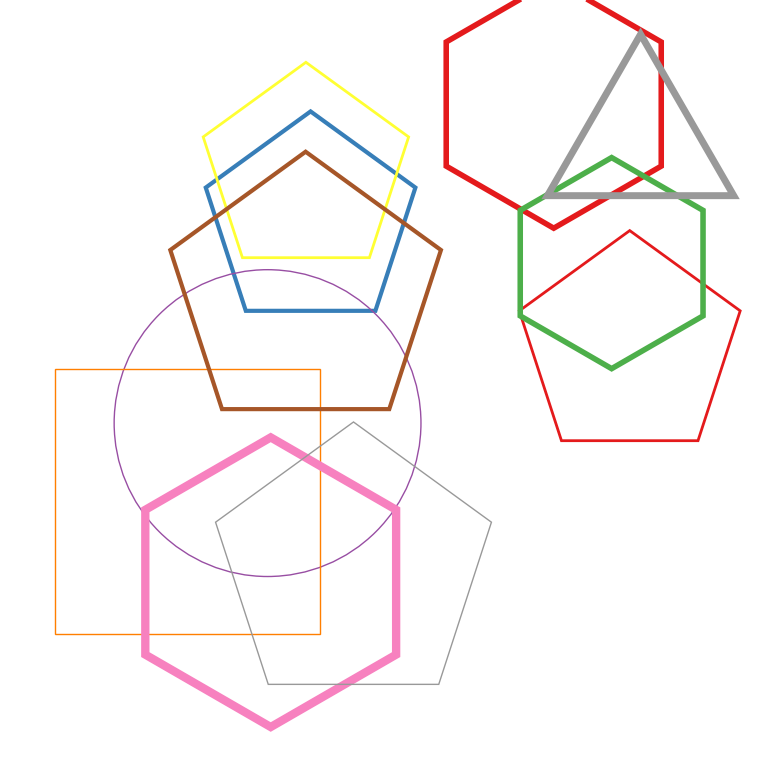[{"shape": "hexagon", "thickness": 2, "radius": 0.81, "center": [0.719, 0.865]}, {"shape": "pentagon", "thickness": 1, "radius": 0.75, "center": [0.818, 0.55]}, {"shape": "pentagon", "thickness": 1.5, "radius": 0.72, "center": [0.403, 0.712]}, {"shape": "hexagon", "thickness": 2, "radius": 0.69, "center": [0.794, 0.658]}, {"shape": "circle", "thickness": 0.5, "radius": 1.0, "center": [0.347, 0.451]}, {"shape": "square", "thickness": 0.5, "radius": 0.86, "center": [0.244, 0.349]}, {"shape": "pentagon", "thickness": 1, "radius": 0.7, "center": [0.397, 0.779]}, {"shape": "pentagon", "thickness": 1.5, "radius": 0.92, "center": [0.397, 0.618]}, {"shape": "hexagon", "thickness": 3, "radius": 0.94, "center": [0.352, 0.244]}, {"shape": "triangle", "thickness": 2.5, "radius": 0.7, "center": [0.832, 0.816]}, {"shape": "pentagon", "thickness": 0.5, "radius": 0.94, "center": [0.459, 0.264]}]